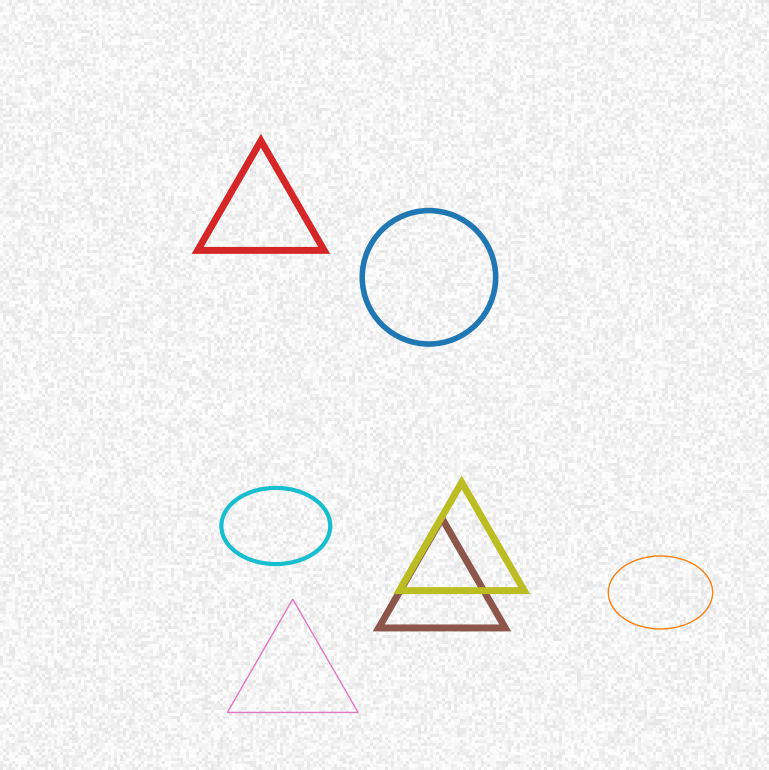[{"shape": "circle", "thickness": 2, "radius": 0.43, "center": [0.557, 0.64]}, {"shape": "oval", "thickness": 0.5, "radius": 0.34, "center": [0.858, 0.231]}, {"shape": "triangle", "thickness": 2.5, "radius": 0.47, "center": [0.339, 0.722]}, {"shape": "triangle", "thickness": 2.5, "radius": 0.47, "center": [0.574, 0.232]}, {"shape": "triangle", "thickness": 0.5, "radius": 0.49, "center": [0.38, 0.124]}, {"shape": "triangle", "thickness": 2.5, "radius": 0.47, "center": [0.6, 0.28]}, {"shape": "oval", "thickness": 1.5, "radius": 0.35, "center": [0.358, 0.317]}]